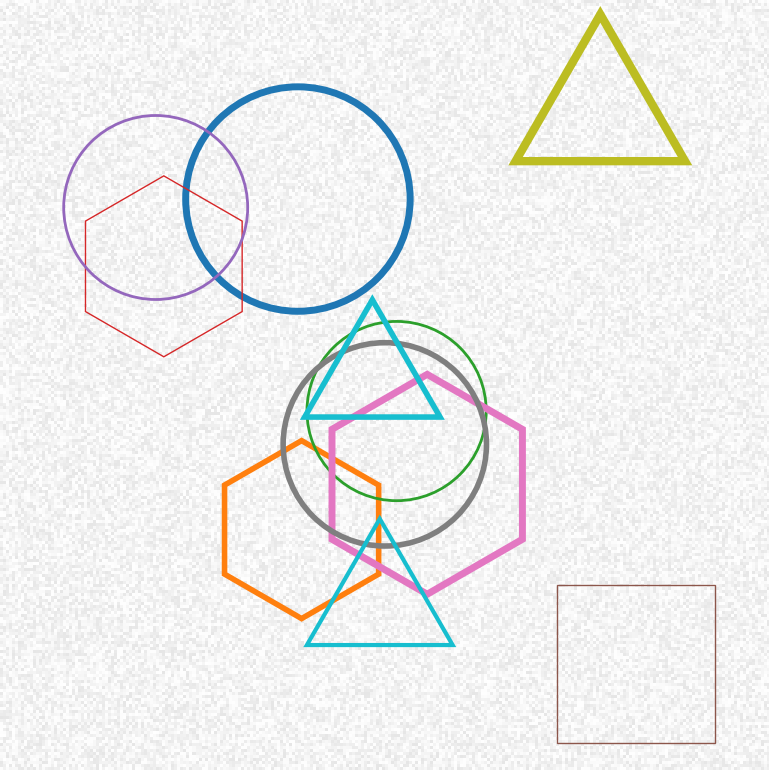[{"shape": "circle", "thickness": 2.5, "radius": 0.73, "center": [0.387, 0.741]}, {"shape": "hexagon", "thickness": 2, "radius": 0.58, "center": [0.392, 0.312]}, {"shape": "circle", "thickness": 1, "radius": 0.58, "center": [0.515, 0.466]}, {"shape": "hexagon", "thickness": 0.5, "radius": 0.59, "center": [0.213, 0.654]}, {"shape": "circle", "thickness": 1, "radius": 0.6, "center": [0.202, 0.731]}, {"shape": "square", "thickness": 0.5, "radius": 0.51, "center": [0.826, 0.137]}, {"shape": "hexagon", "thickness": 2.5, "radius": 0.71, "center": [0.555, 0.371]}, {"shape": "circle", "thickness": 2, "radius": 0.66, "center": [0.5, 0.423]}, {"shape": "triangle", "thickness": 3, "radius": 0.64, "center": [0.78, 0.854]}, {"shape": "triangle", "thickness": 1.5, "radius": 0.55, "center": [0.493, 0.217]}, {"shape": "triangle", "thickness": 2, "radius": 0.51, "center": [0.484, 0.509]}]